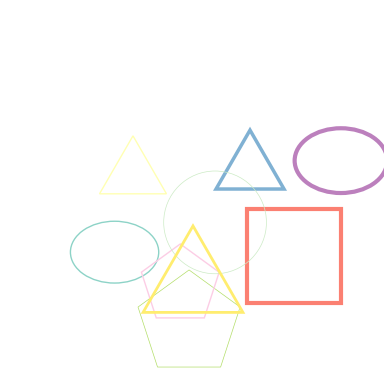[{"shape": "oval", "thickness": 1, "radius": 0.57, "center": [0.298, 0.345]}, {"shape": "triangle", "thickness": 1, "radius": 0.5, "center": [0.345, 0.547]}, {"shape": "square", "thickness": 3, "radius": 0.61, "center": [0.763, 0.335]}, {"shape": "triangle", "thickness": 2.5, "radius": 0.51, "center": [0.649, 0.56]}, {"shape": "pentagon", "thickness": 0.5, "radius": 0.7, "center": [0.491, 0.159]}, {"shape": "pentagon", "thickness": 1, "radius": 0.53, "center": [0.468, 0.26]}, {"shape": "oval", "thickness": 3, "radius": 0.6, "center": [0.885, 0.583]}, {"shape": "circle", "thickness": 0.5, "radius": 0.67, "center": [0.559, 0.422]}, {"shape": "triangle", "thickness": 2, "radius": 0.75, "center": [0.501, 0.263]}]